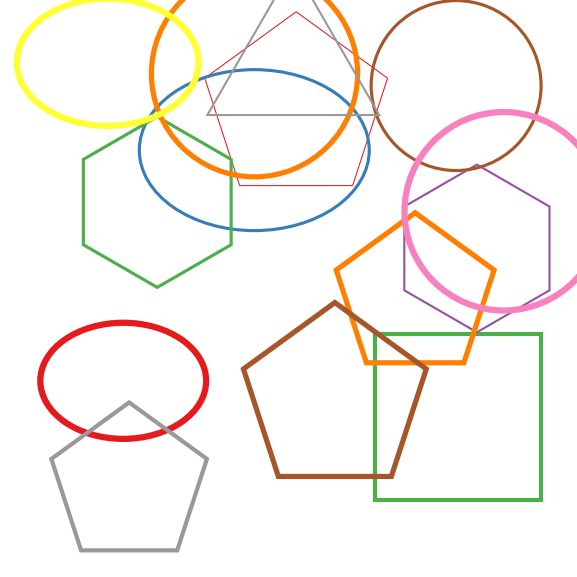[{"shape": "oval", "thickness": 3, "radius": 0.72, "center": [0.213, 0.34]}, {"shape": "pentagon", "thickness": 0.5, "radius": 0.83, "center": [0.513, 0.812]}, {"shape": "oval", "thickness": 1.5, "radius": 1.0, "center": [0.44, 0.739]}, {"shape": "square", "thickness": 2, "radius": 0.72, "center": [0.793, 0.277]}, {"shape": "hexagon", "thickness": 1.5, "radius": 0.74, "center": [0.272, 0.649]}, {"shape": "hexagon", "thickness": 1, "radius": 0.73, "center": [0.826, 0.569]}, {"shape": "pentagon", "thickness": 2.5, "radius": 0.72, "center": [0.719, 0.487]}, {"shape": "circle", "thickness": 2.5, "radius": 0.89, "center": [0.441, 0.871]}, {"shape": "oval", "thickness": 3, "radius": 0.79, "center": [0.186, 0.891]}, {"shape": "circle", "thickness": 1.5, "radius": 0.74, "center": [0.79, 0.851]}, {"shape": "pentagon", "thickness": 2.5, "radius": 0.83, "center": [0.58, 0.309]}, {"shape": "circle", "thickness": 3, "radius": 0.86, "center": [0.872, 0.633]}, {"shape": "pentagon", "thickness": 2, "radius": 0.71, "center": [0.224, 0.161]}, {"shape": "triangle", "thickness": 1, "radius": 0.86, "center": [0.508, 0.886]}]